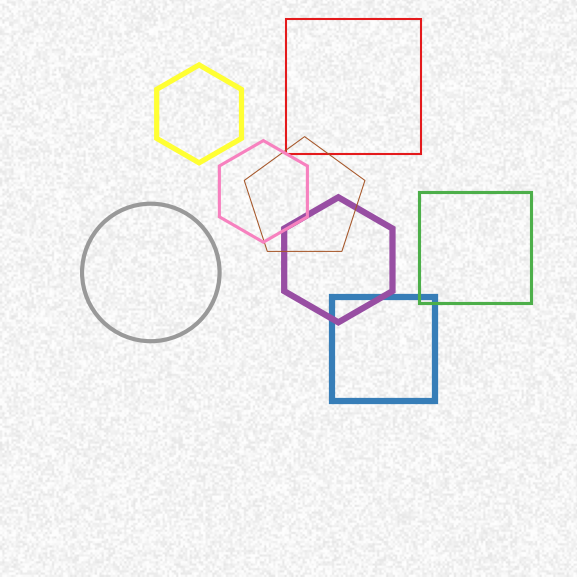[{"shape": "square", "thickness": 1, "radius": 0.59, "center": [0.612, 0.849]}, {"shape": "square", "thickness": 3, "radius": 0.45, "center": [0.664, 0.394]}, {"shape": "square", "thickness": 1.5, "radius": 0.48, "center": [0.822, 0.57]}, {"shape": "hexagon", "thickness": 3, "radius": 0.54, "center": [0.586, 0.549]}, {"shape": "hexagon", "thickness": 2.5, "radius": 0.42, "center": [0.345, 0.802]}, {"shape": "pentagon", "thickness": 0.5, "radius": 0.55, "center": [0.527, 0.653]}, {"shape": "hexagon", "thickness": 1.5, "radius": 0.44, "center": [0.456, 0.668]}, {"shape": "circle", "thickness": 2, "radius": 0.6, "center": [0.261, 0.527]}]